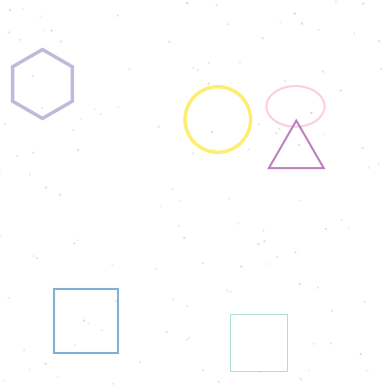[{"shape": "square", "thickness": 0.5, "radius": 0.37, "center": [0.671, 0.11]}, {"shape": "hexagon", "thickness": 2.5, "radius": 0.45, "center": [0.11, 0.782]}, {"shape": "square", "thickness": 1.5, "radius": 0.42, "center": [0.224, 0.165]}, {"shape": "oval", "thickness": 1.5, "radius": 0.38, "center": [0.768, 0.724]}, {"shape": "triangle", "thickness": 1.5, "radius": 0.41, "center": [0.77, 0.604]}, {"shape": "circle", "thickness": 2.5, "radius": 0.43, "center": [0.566, 0.69]}]